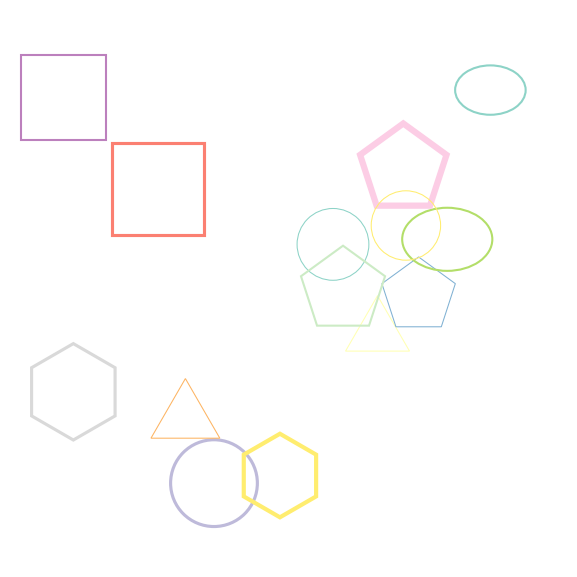[{"shape": "oval", "thickness": 1, "radius": 0.31, "center": [0.849, 0.843]}, {"shape": "circle", "thickness": 0.5, "radius": 0.31, "center": [0.577, 0.576]}, {"shape": "triangle", "thickness": 0.5, "radius": 0.32, "center": [0.654, 0.423]}, {"shape": "circle", "thickness": 1.5, "radius": 0.38, "center": [0.371, 0.163]}, {"shape": "square", "thickness": 1.5, "radius": 0.4, "center": [0.274, 0.672]}, {"shape": "pentagon", "thickness": 0.5, "radius": 0.33, "center": [0.725, 0.487]}, {"shape": "triangle", "thickness": 0.5, "radius": 0.34, "center": [0.321, 0.275]}, {"shape": "oval", "thickness": 1, "radius": 0.39, "center": [0.774, 0.585]}, {"shape": "pentagon", "thickness": 3, "radius": 0.39, "center": [0.698, 0.707]}, {"shape": "hexagon", "thickness": 1.5, "radius": 0.42, "center": [0.127, 0.321]}, {"shape": "square", "thickness": 1, "radius": 0.37, "center": [0.11, 0.83]}, {"shape": "pentagon", "thickness": 1, "radius": 0.38, "center": [0.594, 0.497]}, {"shape": "circle", "thickness": 0.5, "radius": 0.3, "center": [0.703, 0.609]}, {"shape": "hexagon", "thickness": 2, "radius": 0.36, "center": [0.485, 0.176]}]